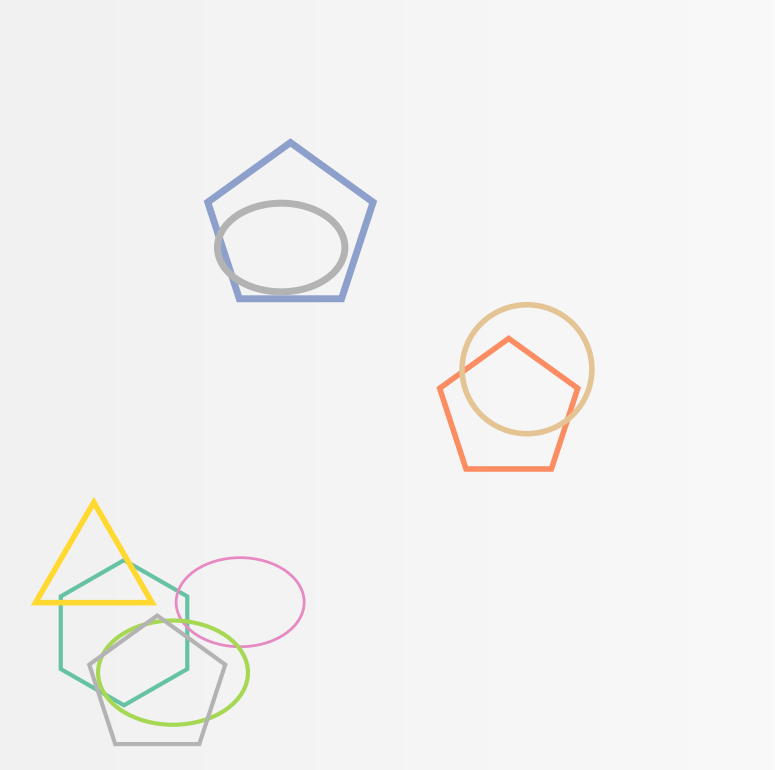[{"shape": "hexagon", "thickness": 1.5, "radius": 0.47, "center": [0.16, 0.178]}, {"shape": "pentagon", "thickness": 2, "radius": 0.47, "center": [0.656, 0.467]}, {"shape": "pentagon", "thickness": 2.5, "radius": 0.56, "center": [0.375, 0.703]}, {"shape": "oval", "thickness": 1, "radius": 0.41, "center": [0.31, 0.218]}, {"shape": "oval", "thickness": 1.5, "radius": 0.48, "center": [0.223, 0.126]}, {"shape": "triangle", "thickness": 2, "radius": 0.43, "center": [0.121, 0.261]}, {"shape": "circle", "thickness": 2, "radius": 0.42, "center": [0.68, 0.52]}, {"shape": "pentagon", "thickness": 1.5, "radius": 0.46, "center": [0.203, 0.108]}, {"shape": "oval", "thickness": 2.5, "radius": 0.41, "center": [0.363, 0.679]}]